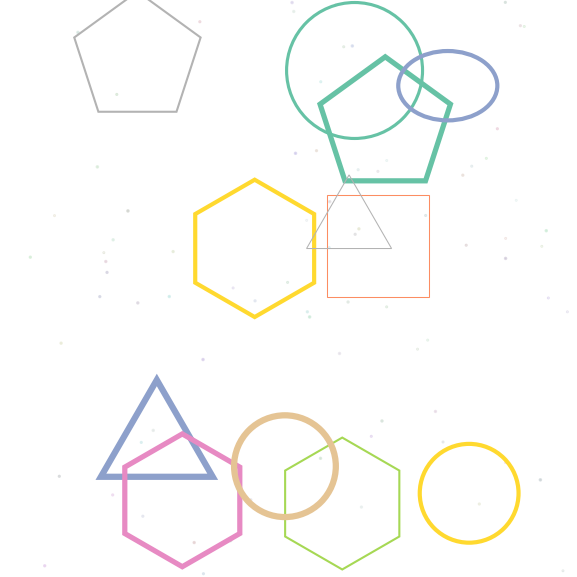[{"shape": "circle", "thickness": 1.5, "radius": 0.59, "center": [0.614, 0.877]}, {"shape": "pentagon", "thickness": 2.5, "radius": 0.59, "center": [0.667, 0.782]}, {"shape": "square", "thickness": 0.5, "radius": 0.44, "center": [0.654, 0.573]}, {"shape": "oval", "thickness": 2, "radius": 0.43, "center": [0.775, 0.851]}, {"shape": "triangle", "thickness": 3, "radius": 0.56, "center": [0.272, 0.229]}, {"shape": "hexagon", "thickness": 2.5, "radius": 0.57, "center": [0.316, 0.133]}, {"shape": "hexagon", "thickness": 1, "radius": 0.57, "center": [0.593, 0.127]}, {"shape": "circle", "thickness": 2, "radius": 0.43, "center": [0.812, 0.145]}, {"shape": "hexagon", "thickness": 2, "radius": 0.59, "center": [0.441, 0.569]}, {"shape": "circle", "thickness": 3, "radius": 0.44, "center": [0.493, 0.192]}, {"shape": "pentagon", "thickness": 1, "radius": 0.58, "center": [0.238, 0.899]}, {"shape": "triangle", "thickness": 0.5, "radius": 0.42, "center": [0.604, 0.611]}]